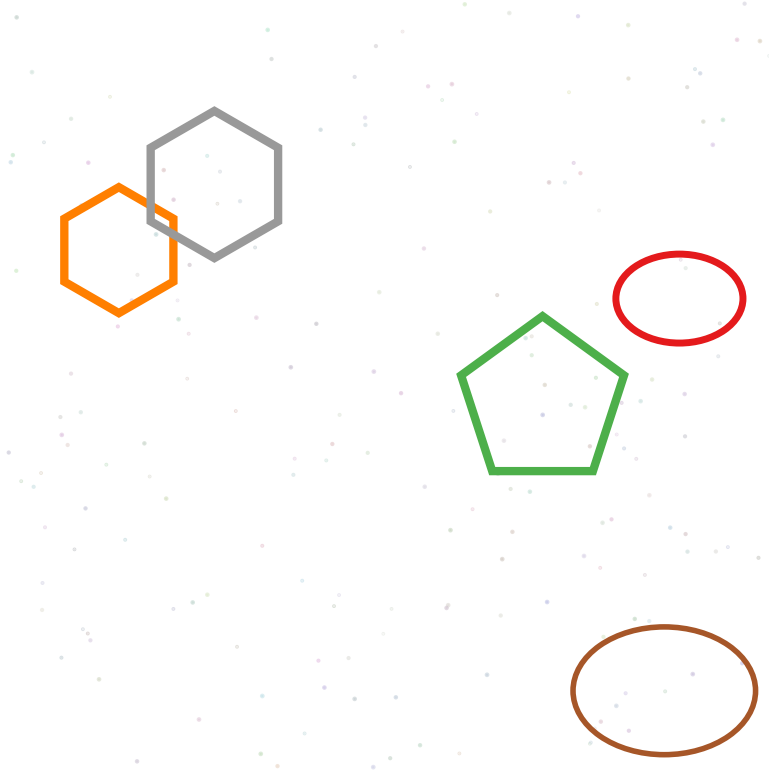[{"shape": "oval", "thickness": 2.5, "radius": 0.41, "center": [0.882, 0.612]}, {"shape": "pentagon", "thickness": 3, "radius": 0.56, "center": [0.705, 0.478]}, {"shape": "hexagon", "thickness": 3, "radius": 0.41, "center": [0.154, 0.675]}, {"shape": "oval", "thickness": 2, "radius": 0.59, "center": [0.863, 0.103]}, {"shape": "hexagon", "thickness": 3, "radius": 0.48, "center": [0.278, 0.76]}]